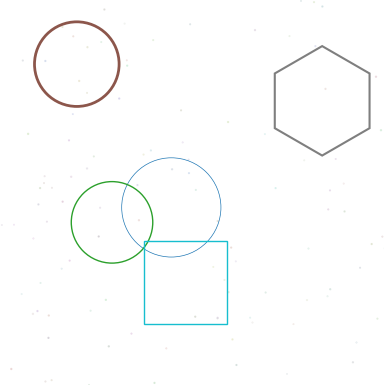[{"shape": "circle", "thickness": 0.5, "radius": 0.64, "center": [0.445, 0.461]}, {"shape": "circle", "thickness": 1, "radius": 0.53, "center": [0.291, 0.422]}, {"shape": "circle", "thickness": 2, "radius": 0.55, "center": [0.199, 0.833]}, {"shape": "hexagon", "thickness": 1.5, "radius": 0.71, "center": [0.837, 0.738]}, {"shape": "square", "thickness": 1, "radius": 0.54, "center": [0.482, 0.266]}]